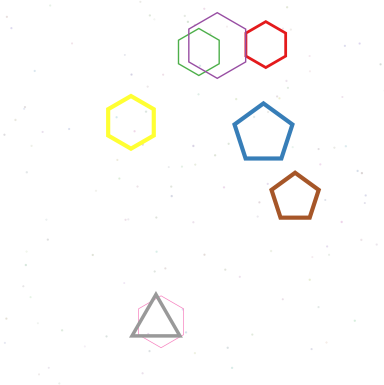[{"shape": "hexagon", "thickness": 2, "radius": 0.3, "center": [0.69, 0.884]}, {"shape": "pentagon", "thickness": 3, "radius": 0.4, "center": [0.684, 0.652]}, {"shape": "hexagon", "thickness": 1, "radius": 0.31, "center": [0.516, 0.865]}, {"shape": "hexagon", "thickness": 1, "radius": 0.43, "center": [0.564, 0.882]}, {"shape": "hexagon", "thickness": 3, "radius": 0.34, "center": [0.34, 0.682]}, {"shape": "pentagon", "thickness": 3, "radius": 0.32, "center": [0.767, 0.487]}, {"shape": "hexagon", "thickness": 0.5, "radius": 0.34, "center": [0.418, 0.164]}, {"shape": "triangle", "thickness": 2.5, "radius": 0.36, "center": [0.405, 0.163]}]